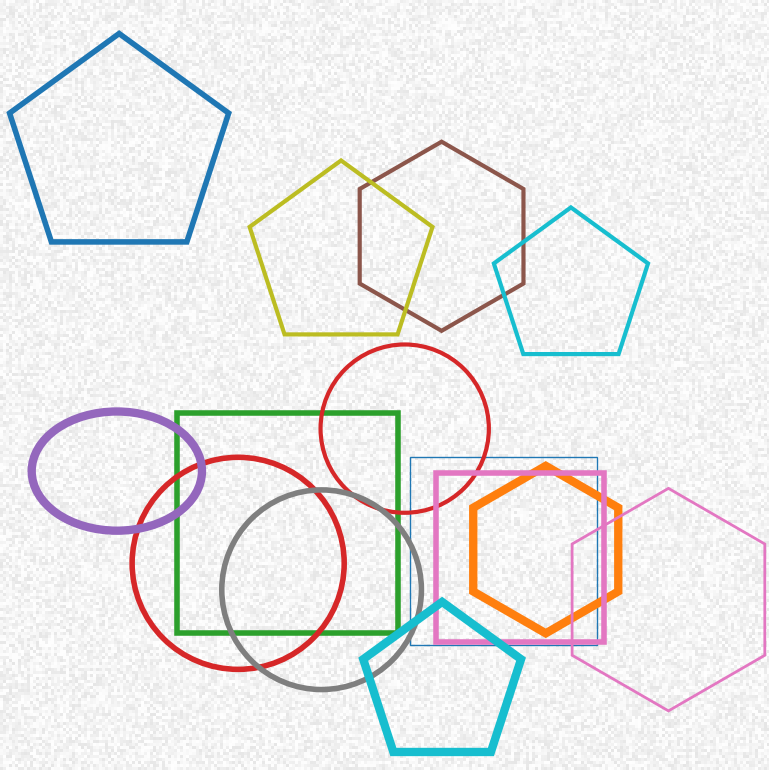[{"shape": "square", "thickness": 0.5, "radius": 0.61, "center": [0.654, 0.285]}, {"shape": "pentagon", "thickness": 2, "radius": 0.75, "center": [0.155, 0.807]}, {"shape": "hexagon", "thickness": 3, "radius": 0.54, "center": [0.709, 0.286]}, {"shape": "square", "thickness": 2, "radius": 0.72, "center": [0.374, 0.321]}, {"shape": "circle", "thickness": 2, "radius": 0.69, "center": [0.309, 0.268]}, {"shape": "circle", "thickness": 1.5, "radius": 0.55, "center": [0.526, 0.443]}, {"shape": "oval", "thickness": 3, "radius": 0.55, "center": [0.152, 0.388]}, {"shape": "hexagon", "thickness": 1.5, "radius": 0.61, "center": [0.573, 0.693]}, {"shape": "hexagon", "thickness": 1, "radius": 0.72, "center": [0.868, 0.221]}, {"shape": "square", "thickness": 2, "radius": 0.55, "center": [0.675, 0.276]}, {"shape": "circle", "thickness": 2, "radius": 0.65, "center": [0.418, 0.234]}, {"shape": "pentagon", "thickness": 1.5, "radius": 0.62, "center": [0.443, 0.667]}, {"shape": "pentagon", "thickness": 3, "radius": 0.54, "center": [0.574, 0.111]}, {"shape": "pentagon", "thickness": 1.5, "radius": 0.53, "center": [0.741, 0.625]}]